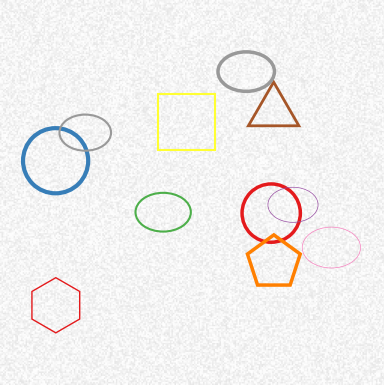[{"shape": "circle", "thickness": 2.5, "radius": 0.38, "center": [0.704, 0.447]}, {"shape": "hexagon", "thickness": 1, "radius": 0.36, "center": [0.145, 0.207]}, {"shape": "circle", "thickness": 3, "radius": 0.42, "center": [0.144, 0.583]}, {"shape": "oval", "thickness": 1.5, "radius": 0.36, "center": [0.424, 0.449]}, {"shape": "oval", "thickness": 0.5, "radius": 0.33, "center": [0.761, 0.468]}, {"shape": "pentagon", "thickness": 2.5, "radius": 0.36, "center": [0.711, 0.318]}, {"shape": "square", "thickness": 1.5, "radius": 0.37, "center": [0.485, 0.684]}, {"shape": "triangle", "thickness": 2, "radius": 0.38, "center": [0.711, 0.711]}, {"shape": "oval", "thickness": 0.5, "radius": 0.38, "center": [0.861, 0.357]}, {"shape": "oval", "thickness": 1.5, "radius": 0.34, "center": [0.221, 0.655]}, {"shape": "oval", "thickness": 2.5, "radius": 0.37, "center": [0.64, 0.814]}]